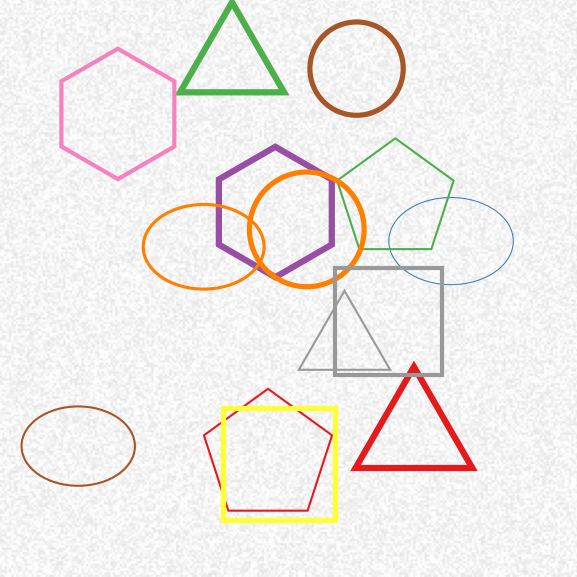[{"shape": "pentagon", "thickness": 1, "radius": 0.58, "center": [0.464, 0.209]}, {"shape": "triangle", "thickness": 3, "radius": 0.58, "center": [0.717, 0.247]}, {"shape": "oval", "thickness": 0.5, "radius": 0.54, "center": [0.781, 0.582]}, {"shape": "triangle", "thickness": 3, "radius": 0.52, "center": [0.402, 0.891]}, {"shape": "pentagon", "thickness": 1, "radius": 0.53, "center": [0.685, 0.654]}, {"shape": "hexagon", "thickness": 3, "radius": 0.56, "center": [0.477, 0.632]}, {"shape": "oval", "thickness": 1.5, "radius": 0.52, "center": [0.353, 0.572]}, {"shape": "circle", "thickness": 2.5, "radius": 0.5, "center": [0.531, 0.602]}, {"shape": "square", "thickness": 2.5, "radius": 0.48, "center": [0.483, 0.195]}, {"shape": "oval", "thickness": 1, "radius": 0.49, "center": [0.135, 0.227]}, {"shape": "circle", "thickness": 2.5, "radius": 0.4, "center": [0.617, 0.88]}, {"shape": "hexagon", "thickness": 2, "radius": 0.56, "center": [0.204, 0.802]}, {"shape": "square", "thickness": 2, "radius": 0.46, "center": [0.672, 0.443]}, {"shape": "triangle", "thickness": 1, "radius": 0.46, "center": [0.597, 0.404]}]